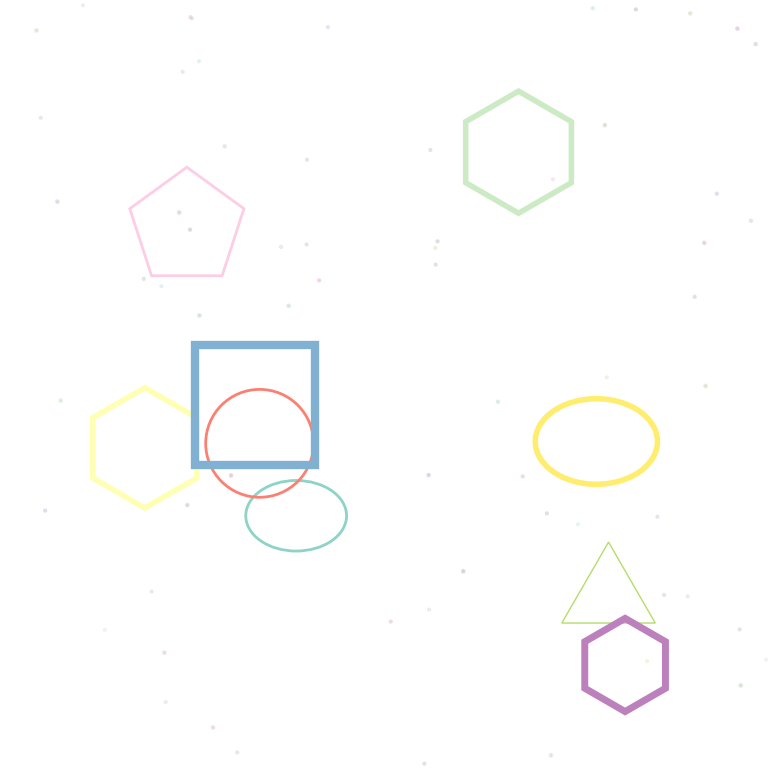[{"shape": "oval", "thickness": 1, "radius": 0.33, "center": [0.385, 0.33]}, {"shape": "hexagon", "thickness": 2, "radius": 0.39, "center": [0.188, 0.418]}, {"shape": "circle", "thickness": 1, "radius": 0.35, "center": [0.337, 0.424]}, {"shape": "square", "thickness": 3, "radius": 0.39, "center": [0.331, 0.474]}, {"shape": "triangle", "thickness": 0.5, "radius": 0.35, "center": [0.79, 0.226]}, {"shape": "pentagon", "thickness": 1, "radius": 0.39, "center": [0.243, 0.705]}, {"shape": "hexagon", "thickness": 2.5, "radius": 0.3, "center": [0.812, 0.136]}, {"shape": "hexagon", "thickness": 2, "radius": 0.4, "center": [0.673, 0.802]}, {"shape": "oval", "thickness": 2, "radius": 0.4, "center": [0.775, 0.427]}]